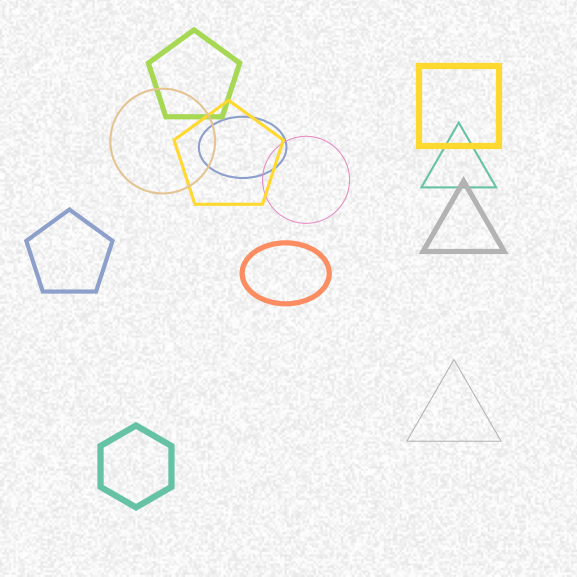[{"shape": "hexagon", "thickness": 3, "radius": 0.35, "center": [0.235, 0.191]}, {"shape": "triangle", "thickness": 1, "radius": 0.37, "center": [0.794, 0.712]}, {"shape": "oval", "thickness": 2.5, "radius": 0.38, "center": [0.495, 0.526]}, {"shape": "pentagon", "thickness": 2, "radius": 0.39, "center": [0.12, 0.558]}, {"shape": "oval", "thickness": 1, "radius": 0.38, "center": [0.42, 0.744]}, {"shape": "circle", "thickness": 0.5, "radius": 0.38, "center": [0.53, 0.688]}, {"shape": "pentagon", "thickness": 2.5, "radius": 0.42, "center": [0.336, 0.864]}, {"shape": "square", "thickness": 3, "radius": 0.35, "center": [0.794, 0.815]}, {"shape": "pentagon", "thickness": 1.5, "radius": 0.5, "center": [0.396, 0.726]}, {"shape": "circle", "thickness": 1, "radius": 0.45, "center": [0.282, 0.755]}, {"shape": "triangle", "thickness": 2.5, "radius": 0.41, "center": [0.803, 0.604]}, {"shape": "triangle", "thickness": 0.5, "radius": 0.47, "center": [0.786, 0.282]}]